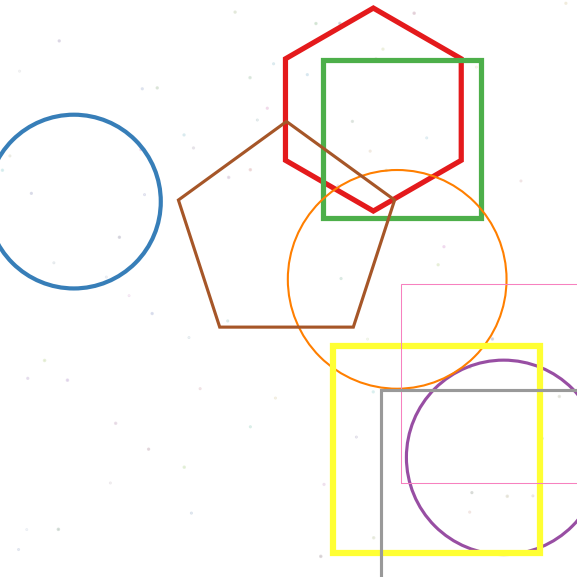[{"shape": "hexagon", "thickness": 2.5, "radius": 0.88, "center": [0.647, 0.809]}, {"shape": "circle", "thickness": 2, "radius": 0.75, "center": [0.128, 0.65]}, {"shape": "square", "thickness": 2.5, "radius": 0.68, "center": [0.696, 0.758]}, {"shape": "circle", "thickness": 1.5, "radius": 0.84, "center": [0.872, 0.207]}, {"shape": "circle", "thickness": 1, "radius": 0.95, "center": [0.688, 0.515]}, {"shape": "square", "thickness": 3, "radius": 0.9, "center": [0.756, 0.221]}, {"shape": "pentagon", "thickness": 1.5, "radius": 0.98, "center": [0.496, 0.592]}, {"shape": "square", "thickness": 0.5, "radius": 0.86, "center": [0.866, 0.336]}, {"shape": "square", "thickness": 1.5, "radius": 0.87, "center": [0.833, 0.15]}]